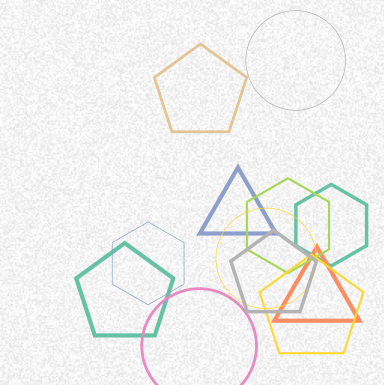[{"shape": "pentagon", "thickness": 3, "radius": 0.66, "center": [0.324, 0.236]}, {"shape": "hexagon", "thickness": 2.5, "radius": 0.53, "center": [0.86, 0.415]}, {"shape": "triangle", "thickness": 3, "radius": 0.64, "center": [0.823, 0.231]}, {"shape": "triangle", "thickness": 3, "radius": 0.57, "center": [0.618, 0.451]}, {"shape": "hexagon", "thickness": 0.5, "radius": 0.54, "center": [0.385, 0.316]}, {"shape": "circle", "thickness": 2, "radius": 0.74, "center": [0.517, 0.101]}, {"shape": "hexagon", "thickness": 1.5, "radius": 0.62, "center": [0.748, 0.414]}, {"shape": "circle", "thickness": 0.5, "radius": 0.65, "center": [0.691, 0.329]}, {"shape": "pentagon", "thickness": 1.5, "radius": 0.71, "center": [0.809, 0.197]}, {"shape": "pentagon", "thickness": 2, "radius": 0.63, "center": [0.521, 0.76]}, {"shape": "circle", "thickness": 0.5, "radius": 0.65, "center": [0.768, 0.843]}, {"shape": "pentagon", "thickness": 2.5, "radius": 0.58, "center": [0.711, 0.285]}]